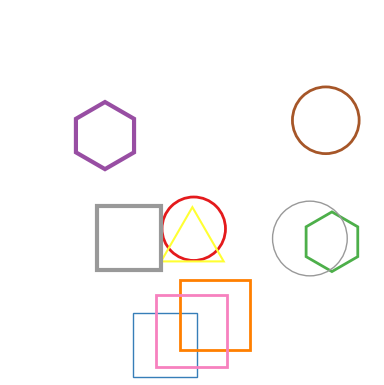[{"shape": "circle", "thickness": 2, "radius": 0.41, "center": [0.503, 0.406]}, {"shape": "square", "thickness": 1, "radius": 0.41, "center": [0.428, 0.104]}, {"shape": "hexagon", "thickness": 2, "radius": 0.39, "center": [0.862, 0.372]}, {"shape": "hexagon", "thickness": 3, "radius": 0.44, "center": [0.273, 0.648]}, {"shape": "square", "thickness": 2, "radius": 0.46, "center": [0.559, 0.182]}, {"shape": "triangle", "thickness": 1.5, "radius": 0.47, "center": [0.5, 0.368]}, {"shape": "circle", "thickness": 2, "radius": 0.43, "center": [0.846, 0.688]}, {"shape": "square", "thickness": 2, "radius": 0.46, "center": [0.497, 0.141]}, {"shape": "circle", "thickness": 1, "radius": 0.48, "center": [0.805, 0.381]}, {"shape": "square", "thickness": 3, "radius": 0.42, "center": [0.334, 0.382]}]